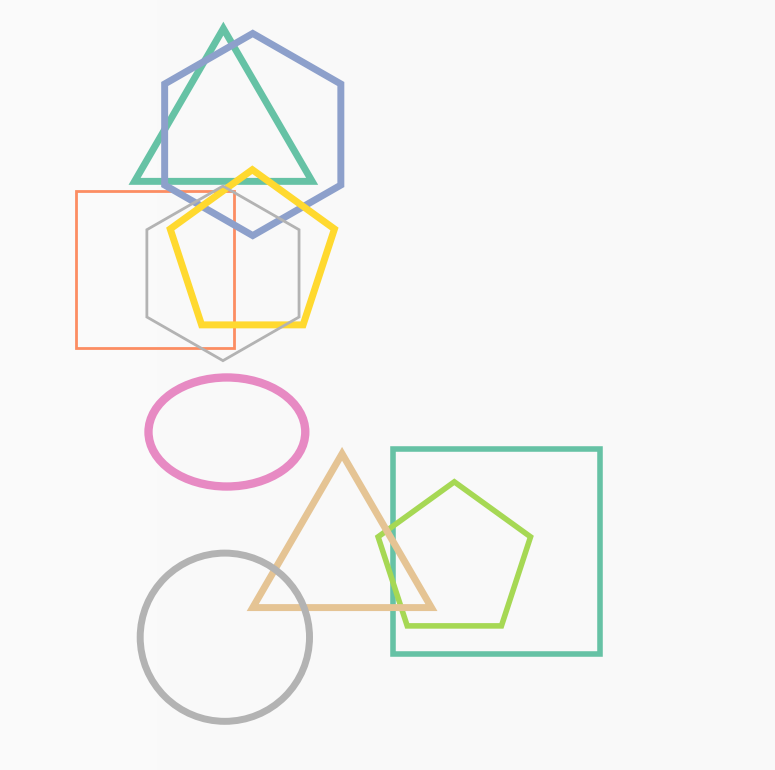[{"shape": "square", "thickness": 2, "radius": 0.67, "center": [0.641, 0.284]}, {"shape": "triangle", "thickness": 2.5, "radius": 0.66, "center": [0.288, 0.831]}, {"shape": "square", "thickness": 1, "radius": 0.51, "center": [0.2, 0.65]}, {"shape": "hexagon", "thickness": 2.5, "radius": 0.66, "center": [0.326, 0.825]}, {"shape": "oval", "thickness": 3, "radius": 0.51, "center": [0.293, 0.439]}, {"shape": "pentagon", "thickness": 2, "radius": 0.52, "center": [0.586, 0.271]}, {"shape": "pentagon", "thickness": 2.5, "radius": 0.56, "center": [0.326, 0.668]}, {"shape": "triangle", "thickness": 2.5, "radius": 0.67, "center": [0.441, 0.277]}, {"shape": "circle", "thickness": 2.5, "radius": 0.55, "center": [0.29, 0.172]}, {"shape": "hexagon", "thickness": 1, "radius": 0.57, "center": [0.288, 0.645]}]